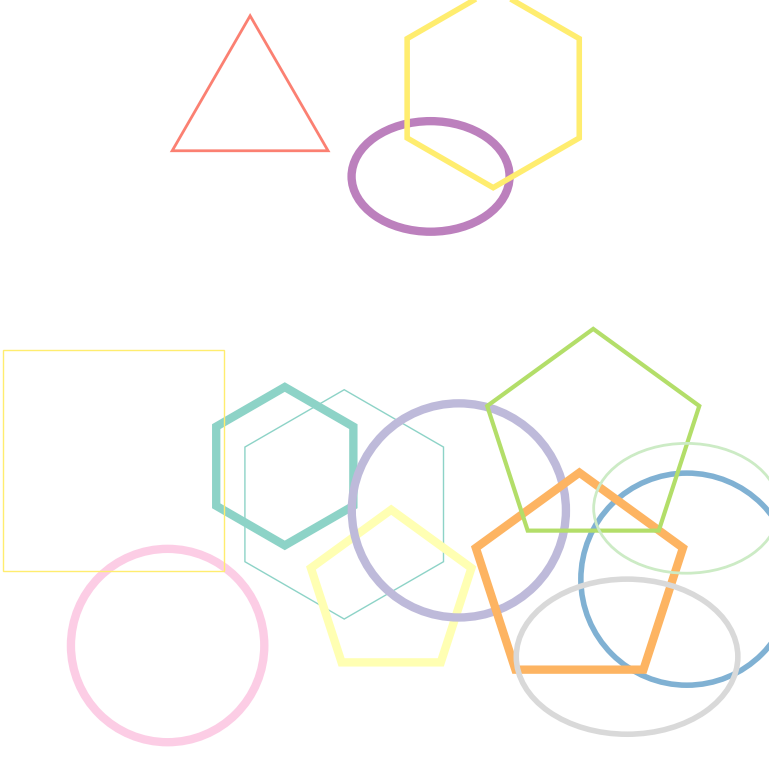[{"shape": "hexagon", "thickness": 3, "radius": 0.51, "center": [0.37, 0.395]}, {"shape": "hexagon", "thickness": 0.5, "radius": 0.74, "center": [0.447, 0.345]}, {"shape": "pentagon", "thickness": 3, "radius": 0.55, "center": [0.508, 0.228]}, {"shape": "circle", "thickness": 3, "radius": 0.7, "center": [0.596, 0.337]}, {"shape": "triangle", "thickness": 1, "radius": 0.58, "center": [0.325, 0.863]}, {"shape": "circle", "thickness": 2, "radius": 0.69, "center": [0.892, 0.248]}, {"shape": "pentagon", "thickness": 3, "radius": 0.71, "center": [0.752, 0.245]}, {"shape": "pentagon", "thickness": 1.5, "radius": 0.72, "center": [0.77, 0.428]}, {"shape": "circle", "thickness": 3, "radius": 0.63, "center": [0.218, 0.162]}, {"shape": "oval", "thickness": 2, "radius": 0.72, "center": [0.814, 0.147]}, {"shape": "oval", "thickness": 3, "radius": 0.51, "center": [0.559, 0.771]}, {"shape": "oval", "thickness": 1, "radius": 0.6, "center": [0.891, 0.34]}, {"shape": "hexagon", "thickness": 2, "radius": 0.65, "center": [0.641, 0.885]}, {"shape": "square", "thickness": 0.5, "radius": 0.72, "center": [0.148, 0.402]}]